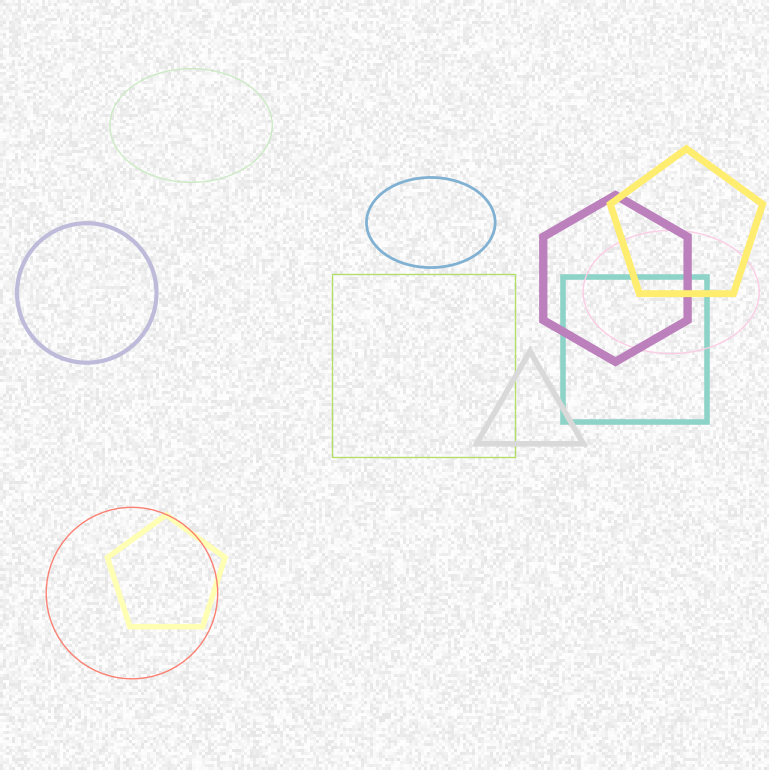[{"shape": "square", "thickness": 2, "radius": 0.47, "center": [0.824, 0.546]}, {"shape": "pentagon", "thickness": 2, "radius": 0.4, "center": [0.216, 0.251]}, {"shape": "circle", "thickness": 1.5, "radius": 0.45, "center": [0.113, 0.62]}, {"shape": "circle", "thickness": 0.5, "radius": 0.56, "center": [0.171, 0.23]}, {"shape": "oval", "thickness": 1, "radius": 0.42, "center": [0.56, 0.711]}, {"shape": "square", "thickness": 0.5, "radius": 0.59, "center": [0.55, 0.525]}, {"shape": "oval", "thickness": 0.5, "radius": 0.57, "center": [0.872, 0.621]}, {"shape": "triangle", "thickness": 2, "radius": 0.4, "center": [0.688, 0.464]}, {"shape": "hexagon", "thickness": 3, "radius": 0.54, "center": [0.799, 0.638]}, {"shape": "oval", "thickness": 0.5, "radius": 0.53, "center": [0.248, 0.837]}, {"shape": "pentagon", "thickness": 2.5, "radius": 0.52, "center": [0.891, 0.703]}]